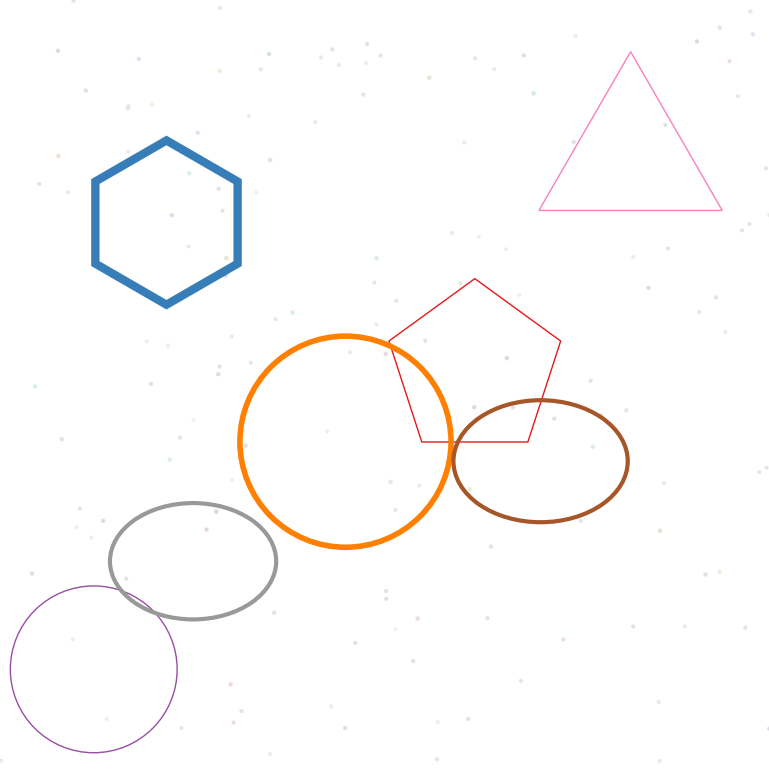[{"shape": "pentagon", "thickness": 0.5, "radius": 0.59, "center": [0.617, 0.521]}, {"shape": "hexagon", "thickness": 3, "radius": 0.53, "center": [0.216, 0.711]}, {"shape": "circle", "thickness": 0.5, "radius": 0.54, "center": [0.122, 0.131]}, {"shape": "circle", "thickness": 2, "radius": 0.69, "center": [0.449, 0.426]}, {"shape": "oval", "thickness": 1.5, "radius": 0.57, "center": [0.702, 0.401]}, {"shape": "triangle", "thickness": 0.5, "radius": 0.69, "center": [0.819, 0.795]}, {"shape": "oval", "thickness": 1.5, "radius": 0.54, "center": [0.251, 0.271]}]